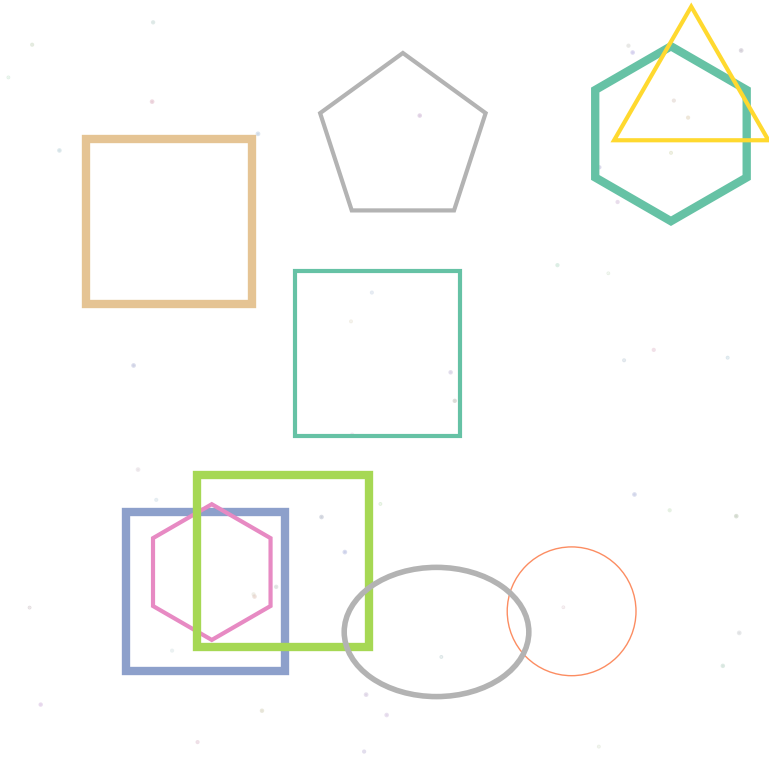[{"shape": "hexagon", "thickness": 3, "radius": 0.57, "center": [0.871, 0.826]}, {"shape": "square", "thickness": 1.5, "radius": 0.54, "center": [0.491, 0.541]}, {"shape": "circle", "thickness": 0.5, "radius": 0.42, "center": [0.742, 0.206]}, {"shape": "square", "thickness": 3, "radius": 0.52, "center": [0.267, 0.232]}, {"shape": "hexagon", "thickness": 1.5, "radius": 0.44, "center": [0.275, 0.257]}, {"shape": "square", "thickness": 3, "radius": 0.56, "center": [0.367, 0.272]}, {"shape": "triangle", "thickness": 1.5, "radius": 0.58, "center": [0.898, 0.876]}, {"shape": "square", "thickness": 3, "radius": 0.54, "center": [0.219, 0.712]}, {"shape": "oval", "thickness": 2, "radius": 0.6, "center": [0.567, 0.179]}, {"shape": "pentagon", "thickness": 1.5, "radius": 0.57, "center": [0.523, 0.818]}]